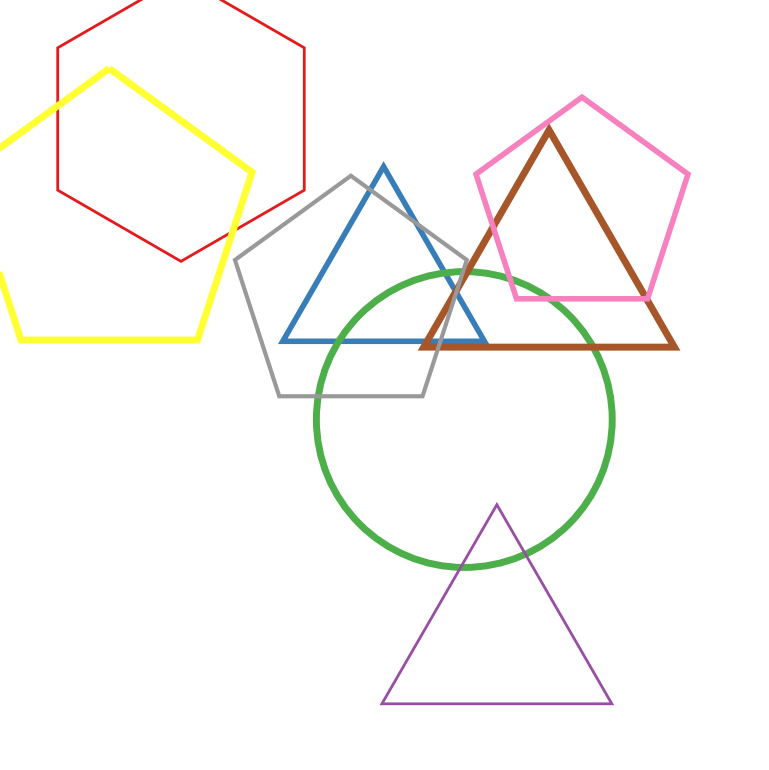[{"shape": "hexagon", "thickness": 1, "radius": 0.92, "center": [0.235, 0.845]}, {"shape": "triangle", "thickness": 2, "radius": 0.76, "center": [0.498, 0.632]}, {"shape": "circle", "thickness": 2.5, "radius": 0.96, "center": [0.603, 0.455]}, {"shape": "triangle", "thickness": 1, "radius": 0.86, "center": [0.645, 0.172]}, {"shape": "pentagon", "thickness": 2.5, "radius": 0.97, "center": [0.142, 0.716]}, {"shape": "triangle", "thickness": 2.5, "radius": 0.94, "center": [0.713, 0.643]}, {"shape": "pentagon", "thickness": 2, "radius": 0.72, "center": [0.756, 0.729]}, {"shape": "pentagon", "thickness": 1.5, "radius": 0.79, "center": [0.456, 0.613]}]